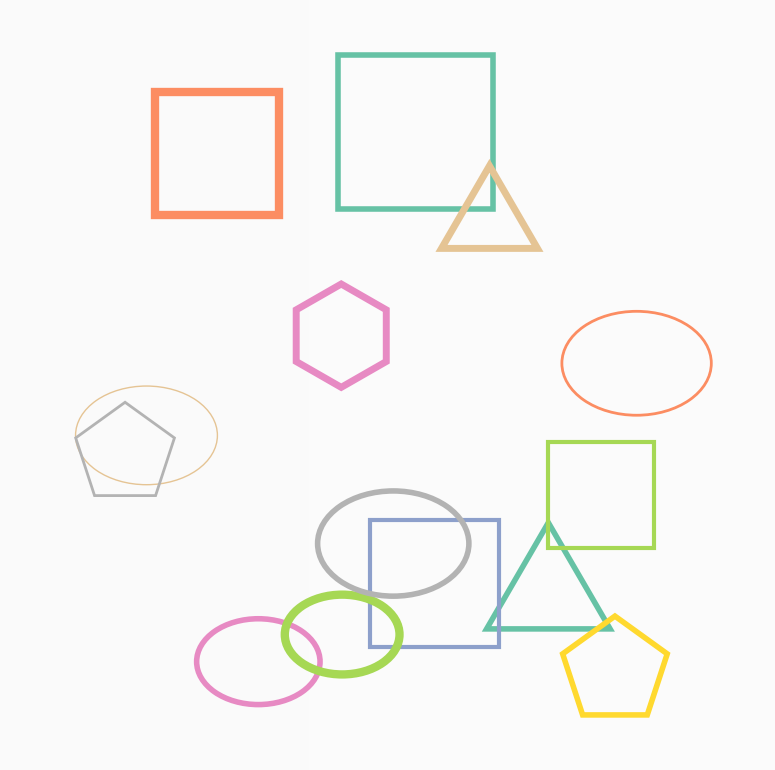[{"shape": "square", "thickness": 2, "radius": 0.5, "center": [0.536, 0.828]}, {"shape": "triangle", "thickness": 2, "radius": 0.46, "center": [0.708, 0.229]}, {"shape": "oval", "thickness": 1, "radius": 0.48, "center": [0.821, 0.528]}, {"shape": "square", "thickness": 3, "radius": 0.4, "center": [0.28, 0.8]}, {"shape": "square", "thickness": 1.5, "radius": 0.41, "center": [0.561, 0.242]}, {"shape": "oval", "thickness": 2, "radius": 0.4, "center": [0.333, 0.141]}, {"shape": "hexagon", "thickness": 2.5, "radius": 0.34, "center": [0.44, 0.564]}, {"shape": "oval", "thickness": 3, "radius": 0.37, "center": [0.441, 0.176]}, {"shape": "square", "thickness": 1.5, "radius": 0.34, "center": [0.775, 0.357]}, {"shape": "pentagon", "thickness": 2, "radius": 0.35, "center": [0.793, 0.129]}, {"shape": "oval", "thickness": 0.5, "radius": 0.46, "center": [0.189, 0.435]}, {"shape": "triangle", "thickness": 2.5, "radius": 0.36, "center": [0.632, 0.713]}, {"shape": "oval", "thickness": 2, "radius": 0.49, "center": [0.507, 0.294]}, {"shape": "pentagon", "thickness": 1, "radius": 0.33, "center": [0.161, 0.411]}]